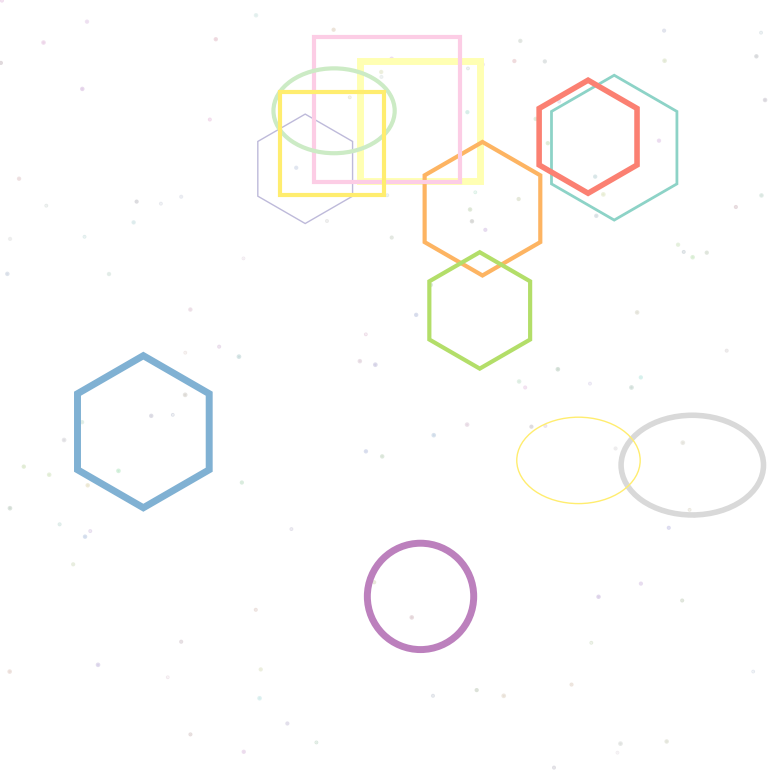[{"shape": "hexagon", "thickness": 1, "radius": 0.47, "center": [0.798, 0.808]}, {"shape": "square", "thickness": 2.5, "radius": 0.39, "center": [0.546, 0.843]}, {"shape": "hexagon", "thickness": 0.5, "radius": 0.36, "center": [0.396, 0.781]}, {"shape": "hexagon", "thickness": 2, "radius": 0.37, "center": [0.764, 0.822]}, {"shape": "hexagon", "thickness": 2.5, "radius": 0.49, "center": [0.186, 0.439]}, {"shape": "hexagon", "thickness": 1.5, "radius": 0.43, "center": [0.627, 0.729]}, {"shape": "hexagon", "thickness": 1.5, "radius": 0.38, "center": [0.623, 0.597]}, {"shape": "square", "thickness": 1.5, "radius": 0.47, "center": [0.503, 0.858]}, {"shape": "oval", "thickness": 2, "radius": 0.46, "center": [0.899, 0.396]}, {"shape": "circle", "thickness": 2.5, "radius": 0.35, "center": [0.546, 0.225]}, {"shape": "oval", "thickness": 1.5, "radius": 0.39, "center": [0.434, 0.856]}, {"shape": "square", "thickness": 1.5, "radius": 0.34, "center": [0.431, 0.814]}, {"shape": "oval", "thickness": 0.5, "radius": 0.4, "center": [0.751, 0.402]}]